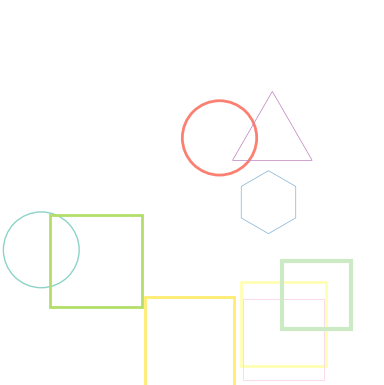[{"shape": "circle", "thickness": 1, "radius": 0.49, "center": [0.107, 0.351]}, {"shape": "square", "thickness": 2, "radius": 0.55, "center": [0.737, 0.158]}, {"shape": "circle", "thickness": 2, "radius": 0.48, "center": [0.57, 0.642]}, {"shape": "hexagon", "thickness": 0.5, "radius": 0.41, "center": [0.697, 0.475]}, {"shape": "square", "thickness": 2, "radius": 0.6, "center": [0.249, 0.321]}, {"shape": "square", "thickness": 0.5, "radius": 0.53, "center": [0.737, 0.118]}, {"shape": "triangle", "thickness": 0.5, "radius": 0.6, "center": [0.707, 0.643]}, {"shape": "square", "thickness": 3, "radius": 0.44, "center": [0.823, 0.234]}, {"shape": "square", "thickness": 2, "radius": 0.58, "center": [0.492, 0.113]}]